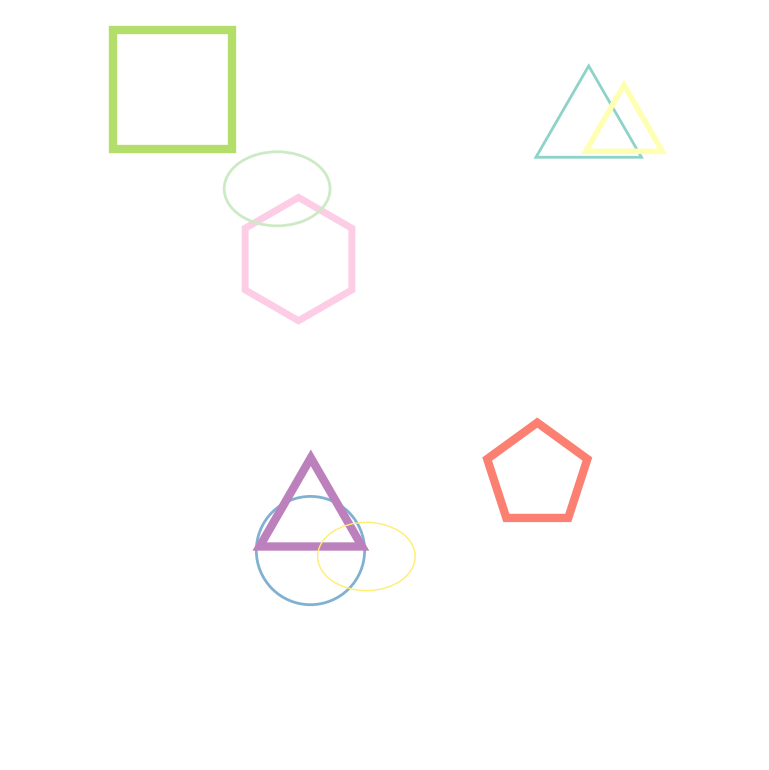[{"shape": "triangle", "thickness": 1, "radius": 0.4, "center": [0.765, 0.835]}, {"shape": "triangle", "thickness": 2, "radius": 0.29, "center": [0.81, 0.832]}, {"shape": "pentagon", "thickness": 3, "radius": 0.34, "center": [0.698, 0.383]}, {"shape": "circle", "thickness": 1, "radius": 0.35, "center": [0.403, 0.285]}, {"shape": "square", "thickness": 3, "radius": 0.39, "center": [0.224, 0.884]}, {"shape": "hexagon", "thickness": 2.5, "radius": 0.4, "center": [0.388, 0.664]}, {"shape": "triangle", "thickness": 3, "radius": 0.38, "center": [0.404, 0.329]}, {"shape": "oval", "thickness": 1, "radius": 0.34, "center": [0.36, 0.755]}, {"shape": "oval", "thickness": 0.5, "radius": 0.32, "center": [0.476, 0.277]}]